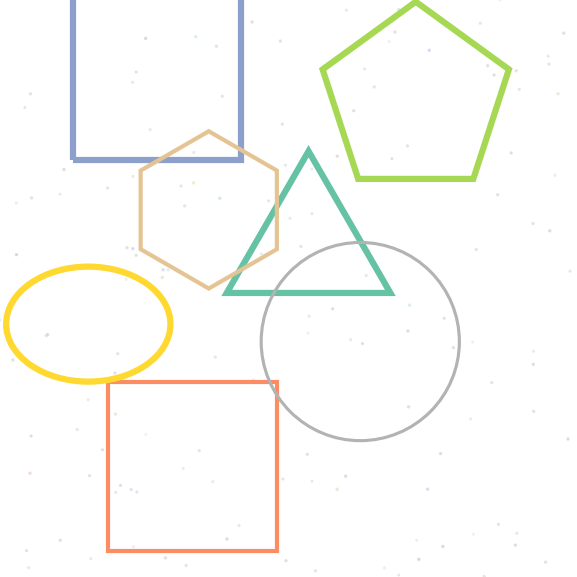[{"shape": "triangle", "thickness": 3, "radius": 0.82, "center": [0.534, 0.574]}, {"shape": "square", "thickness": 2, "radius": 0.73, "center": [0.333, 0.191]}, {"shape": "square", "thickness": 3, "radius": 0.73, "center": [0.272, 0.869]}, {"shape": "pentagon", "thickness": 3, "radius": 0.85, "center": [0.72, 0.827]}, {"shape": "oval", "thickness": 3, "radius": 0.71, "center": [0.153, 0.438]}, {"shape": "hexagon", "thickness": 2, "radius": 0.68, "center": [0.361, 0.636]}, {"shape": "circle", "thickness": 1.5, "radius": 0.86, "center": [0.624, 0.408]}]